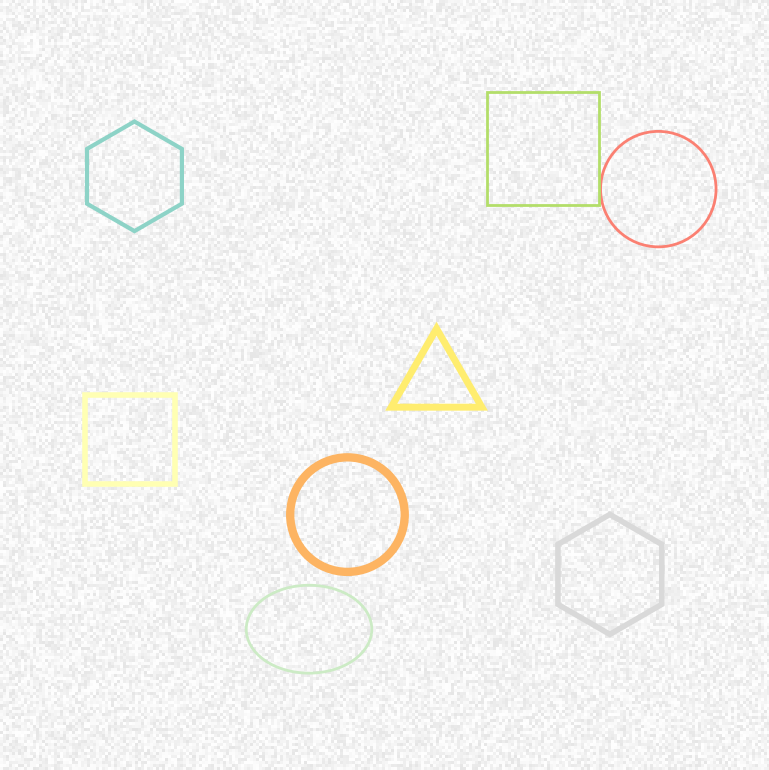[{"shape": "hexagon", "thickness": 1.5, "radius": 0.36, "center": [0.175, 0.771]}, {"shape": "square", "thickness": 2, "radius": 0.29, "center": [0.169, 0.429]}, {"shape": "circle", "thickness": 1, "radius": 0.37, "center": [0.855, 0.754]}, {"shape": "circle", "thickness": 3, "radius": 0.37, "center": [0.451, 0.332]}, {"shape": "square", "thickness": 1, "radius": 0.37, "center": [0.705, 0.807]}, {"shape": "hexagon", "thickness": 2, "radius": 0.39, "center": [0.792, 0.254]}, {"shape": "oval", "thickness": 1, "radius": 0.41, "center": [0.401, 0.183]}, {"shape": "triangle", "thickness": 2.5, "radius": 0.34, "center": [0.567, 0.505]}]